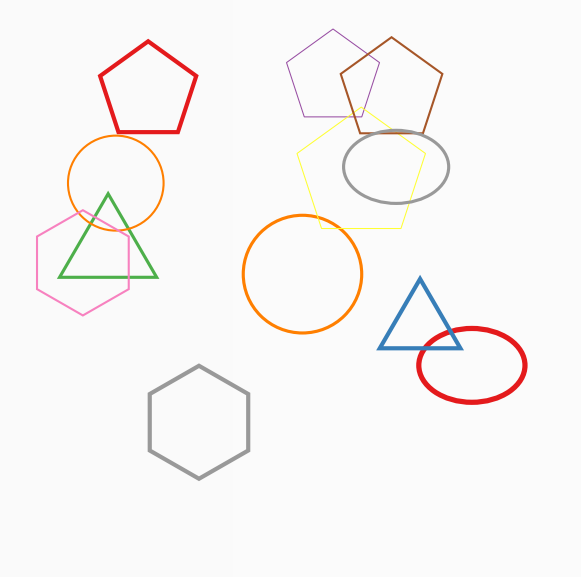[{"shape": "pentagon", "thickness": 2, "radius": 0.43, "center": [0.255, 0.841]}, {"shape": "oval", "thickness": 2.5, "radius": 0.46, "center": [0.812, 0.366]}, {"shape": "triangle", "thickness": 2, "radius": 0.4, "center": [0.723, 0.436]}, {"shape": "triangle", "thickness": 1.5, "radius": 0.48, "center": [0.186, 0.567]}, {"shape": "pentagon", "thickness": 0.5, "radius": 0.42, "center": [0.573, 0.865]}, {"shape": "circle", "thickness": 1.5, "radius": 0.51, "center": [0.52, 0.524]}, {"shape": "circle", "thickness": 1, "radius": 0.41, "center": [0.199, 0.682]}, {"shape": "pentagon", "thickness": 0.5, "radius": 0.58, "center": [0.621, 0.697]}, {"shape": "pentagon", "thickness": 1, "radius": 0.46, "center": [0.674, 0.843]}, {"shape": "hexagon", "thickness": 1, "radius": 0.46, "center": [0.143, 0.544]}, {"shape": "oval", "thickness": 1.5, "radius": 0.45, "center": [0.682, 0.71]}, {"shape": "hexagon", "thickness": 2, "radius": 0.49, "center": [0.342, 0.268]}]